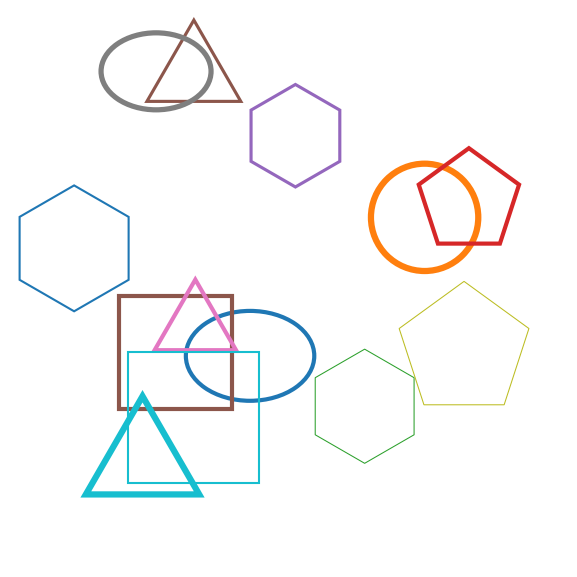[{"shape": "hexagon", "thickness": 1, "radius": 0.54, "center": [0.128, 0.569]}, {"shape": "oval", "thickness": 2, "radius": 0.56, "center": [0.433, 0.383]}, {"shape": "circle", "thickness": 3, "radius": 0.46, "center": [0.735, 0.623]}, {"shape": "hexagon", "thickness": 0.5, "radius": 0.49, "center": [0.631, 0.296]}, {"shape": "pentagon", "thickness": 2, "radius": 0.46, "center": [0.812, 0.651]}, {"shape": "hexagon", "thickness": 1.5, "radius": 0.44, "center": [0.512, 0.764]}, {"shape": "square", "thickness": 2, "radius": 0.49, "center": [0.304, 0.389]}, {"shape": "triangle", "thickness": 1.5, "radius": 0.47, "center": [0.336, 0.87]}, {"shape": "triangle", "thickness": 2, "radius": 0.41, "center": [0.338, 0.433]}, {"shape": "oval", "thickness": 2.5, "radius": 0.48, "center": [0.27, 0.876]}, {"shape": "pentagon", "thickness": 0.5, "radius": 0.59, "center": [0.804, 0.394]}, {"shape": "square", "thickness": 1, "radius": 0.57, "center": [0.335, 0.276]}, {"shape": "triangle", "thickness": 3, "radius": 0.57, "center": [0.247, 0.2]}]